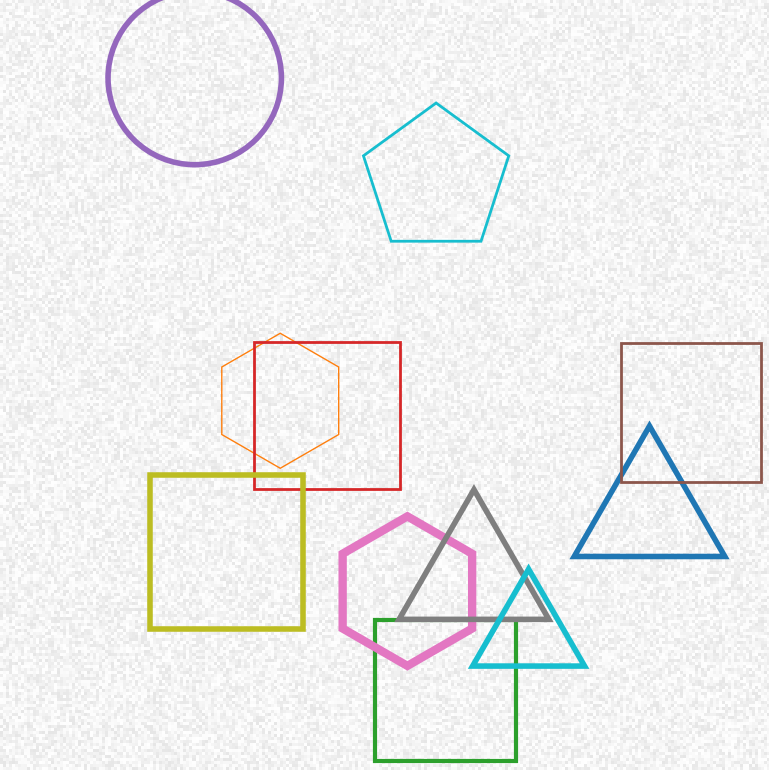[{"shape": "triangle", "thickness": 2, "radius": 0.56, "center": [0.844, 0.334]}, {"shape": "hexagon", "thickness": 0.5, "radius": 0.44, "center": [0.364, 0.48]}, {"shape": "square", "thickness": 1.5, "radius": 0.46, "center": [0.579, 0.104]}, {"shape": "square", "thickness": 1, "radius": 0.48, "center": [0.425, 0.46]}, {"shape": "circle", "thickness": 2, "radius": 0.56, "center": [0.253, 0.899]}, {"shape": "square", "thickness": 1, "radius": 0.45, "center": [0.897, 0.464]}, {"shape": "hexagon", "thickness": 3, "radius": 0.49, "center": [0.529, 0.232]}, {"shape": "triangle", "thickness": 2, "radius": 0.56, "center": [0.616, 0.252]}, {"shape": "square", "thickness": 2, "radius": 0.5, "center": [0.294, 0.283]}, {"shape": "pentagon", "thickness": 1, "radius": 0.5, "center": [0.566, 0.767]}, {"shape": "triangle", "thickness": 2, "radius": 0.42, "center": [0.686, 0.177]}]